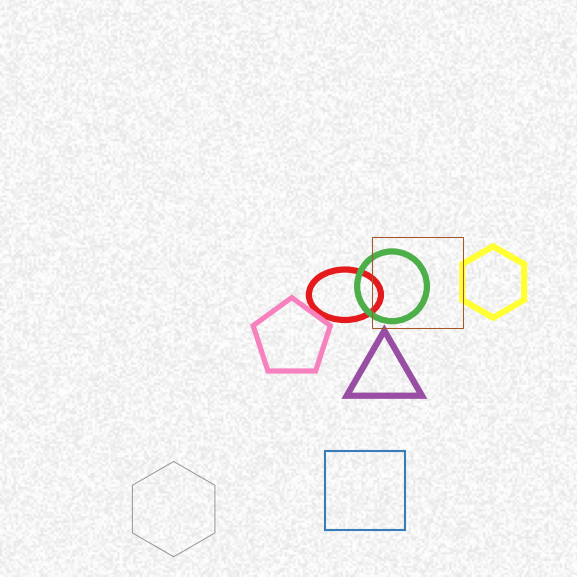[{"shape": "oval", "thickness": 3, "radius": 0.31, "center": [0.597, 0.489]}, {"shape": "square", "thickness": 1, "radius": 0.34, "center": [0.632, 0.149]}, {"shape": "circle", "thickness": 3, "radius": 0.3, "center": [0.679, 0.503]}, {"shape": "triangle", "thickness": 3, "radius": 0.38, "center": [0.666, 0.352]}, {"shape": "hexagon", "thickness": 3, "radius": 0.31, "center": [0.854, 0.511]}, {"shape": "square", "thickness": 0.5, "radius": 0.39, "center": [0.723, 0.51]}, {"shape": "pentagon", "thickness": 2.5, "radius": 0.35, "center": [0.505, 0.414]}, {"shape": "hexagon", "thickness": 0.5, "radius": 0.41, "center": [0.301, 0.118]}]